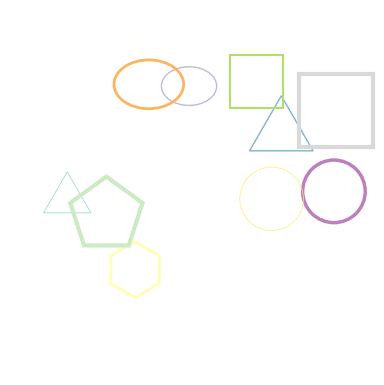[{"shape": "triangle", "thickness": 0.5, "radius": 0.36, "center": [0.175, 0.483]}, {"shape": "hexagon", "thickness": 2, "radius": 0.36, "center": [0.351, 0.3]}, {"shape": "oval", "thickness": 1, "radius": 0.36, "center": [0.491, 0.776]}, {"shape": "triangle", "thickness": 1, "radius": 0.48, "center": [0.731, 0.656]}, {"shape": "oval", "thickness": 2, "radius": 0.45, "center": [0.386, 0.781]}, {"shape": "square", "thickness": 1.5, "radius": 0.34, "center": [0.665, 0.788]}, {"shape": "square", "thickness": 3, "radius": 0.48, "center": [0.873, 0.713]}, {"shape": "circle", "thickness": 2.5, "radius": 0.41, "center": [0.867, 0.503]}, {"shape": "pentagon", "thickness": 3, "radius": 0.49, "center": [0.276, 0.442]}, {"shape": "circle", "thickness": 0.5, "radius": 0.41, "center": [0.705, 0.483]}]